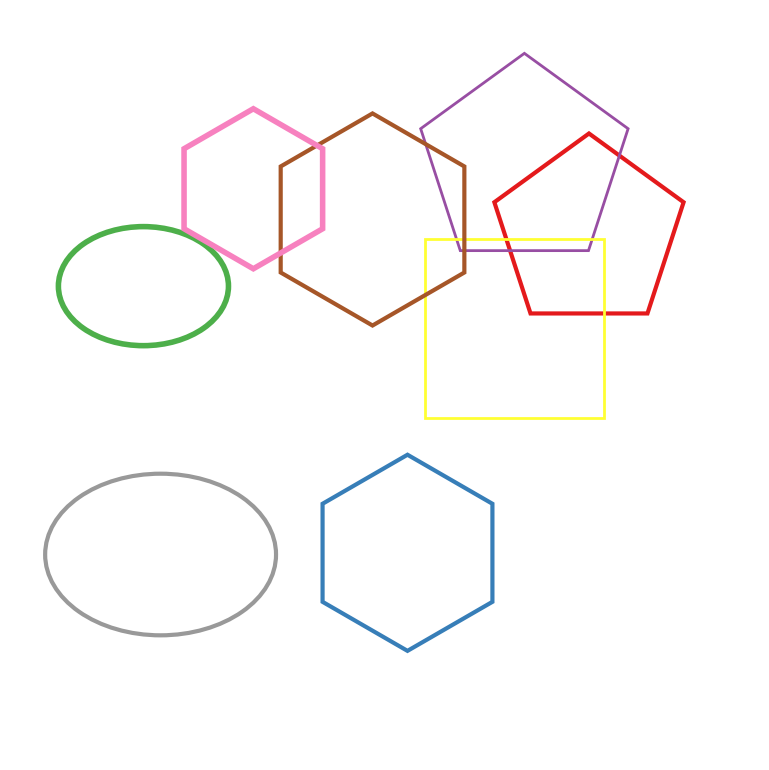[{"shape": "pentagon", "thickness": 1.5, "radius": 0.65, "center": [0.765, 0.697]}, {"shape": "hexagon", "thickness": 1.5, "radius": 0.64, "center": [0.529, 0.282]}, {"shape": "oval", "thickness": 2, "radius": 0.55, "center": [0.186, 0.628]}, {"shape": "pentagon", "thickness": 1, "radius": 0.71, "center": [0.681, 0.789]}, {"shape": "square", "thickness": 1, "radius": 0.58, "center": [0.669, 0.573]}, {"shape": "hexagon", "thickness": 1.5, "radius": 0.69, "center": [0.484, 0.715]}, {"shape": "hexagon", "thickness": 2, "radius": 0.52, "center": [0.329, 0.755]}, {"shape": "oval", "thickness": 1.5, "radius": 0.75, "center": [0.209, 0.28]}]